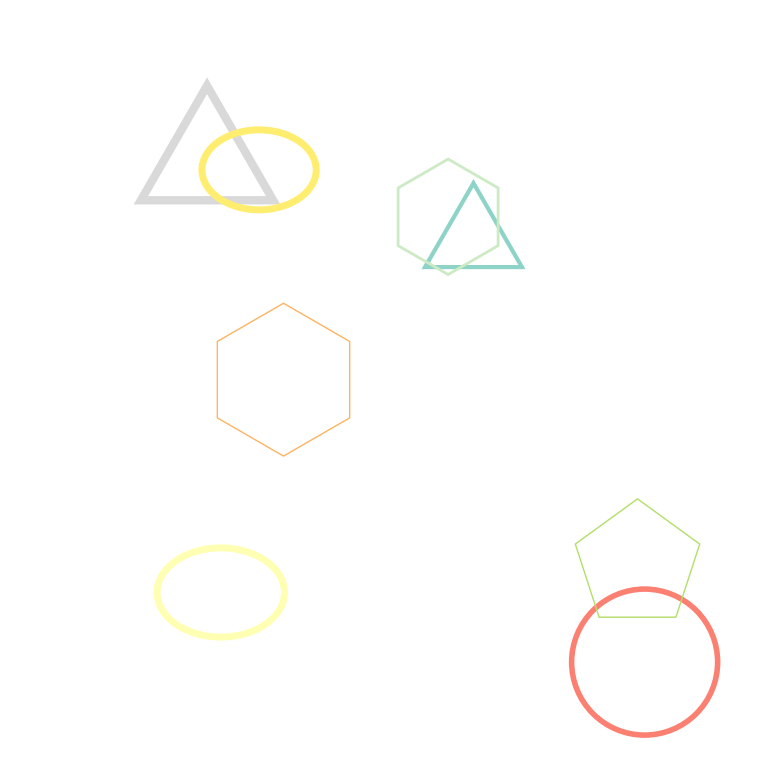[{"shape": "triangle", "thickness": 1.5, "radius": 0.36, "center": [0.615, 0.689]}, {"shape": "oval", "thickness": 2.5, "radius": 0.41, "center": [0.287, 0.231]}, {"shape": "circle", "thickness": 2, "radius": 0.47, "center": [0.837, 0.14]}, {"shape": "hexagon", "thickness": 0.5, "radius": 0.5, "center": [0.368, 0.507]}, {"shape": "pentagon", "thickness": 0.5, "radius": 0.42, "center": [0.828, 0.267]}, {"shape": "triangle", "thickness": 3, "radius": 0.5, "center": [0.269, 0.79]}, {"shape": "hexagon", "thickness": 1, "radius": 0.37, "center": [0.582, 0.718]}, {"shape": "oval", "thickness": 2.5, "radius": 0.37, "center": [0.336, 0.779]}]